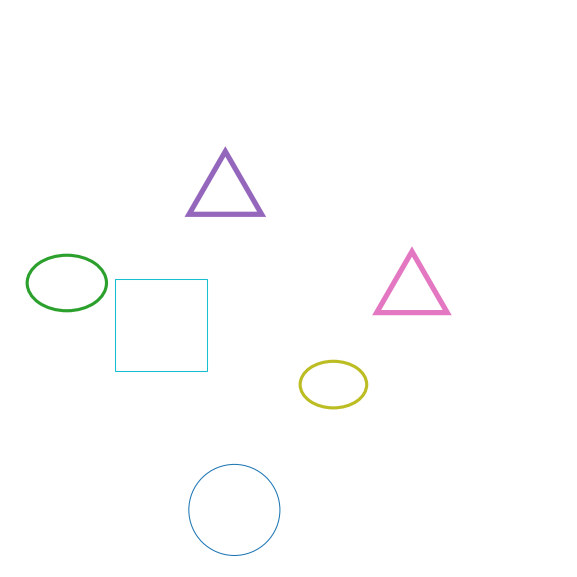[{"shape": "circle", "thickness": 0.5, "radius": 0.39, "center": [0.406, 0.116]}, {"shape": "oval", "thickness": 1.5, "radius": 0.34, "center": [0.116, 0.509]}, {"shape": "triangle", "thickness": 2.5, "radius": 0.36, "center": [0.39, 0.664]}, {"shape": "triangle", "thickness": 2.5, "radius": 0.35, "center": [0.713, 0.493]}, {"shape": "oval", "thickness": 1.5, "radius": 0.29, "center": [0.577, 0.333]}, {"shape": "square", "thickness": 0.5, "radius": 0.4, "center": [0.278, 0.437]}]